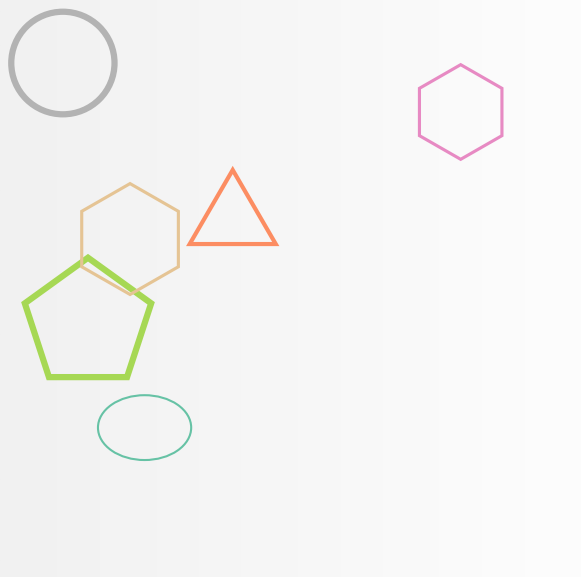[{"shape": "oval", "thickness": 1, "radius": 0.4, "center": [0.249, 0.259]}, {"shape": "triangle", "thickness": 2, "radius": 0.43, "center": [0.4, 0.619]}, {"shape": "hexagon", "thickness": 1.5, "radius": 0.41, "center": [0.793, 0.805]}, {"shape": "pentagon", "thickness": 3, "radius": 0.57, "center": [0.151, 0.439]}, {"shape": "hexagon", "thickness": 1.5, "radius": 0.48, "center": [0.224, 0.585]}, {"shape": "circle", "thickness": 3, "radius": 0.44, "center": [0.108, 0.89]}]